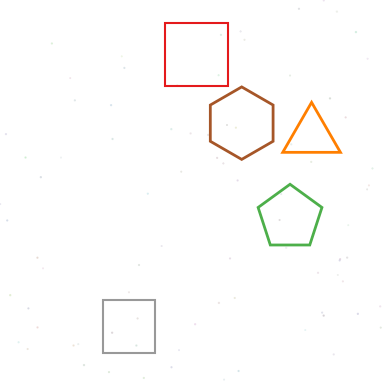[{"shape": "square", "thickness": 1.5, "radius": 0.41, "center": [0.51, 0.858]}, {"shape": "pentagon", "thickness": 2, "radius": 0.44, "center": [0.753, 0.434]}, {"shape": "triangle", "thickness": 2, "radius": 0.43, "center": [0.809, 0.648]}, {"shape": "hexagon", "thickness": 2, "radius": 0.47, "center": [0.628, 0.68]}, {"shape": "square", "thickness": 1.5, "radius": 0.34, "center": [0.335, 0.151]}]